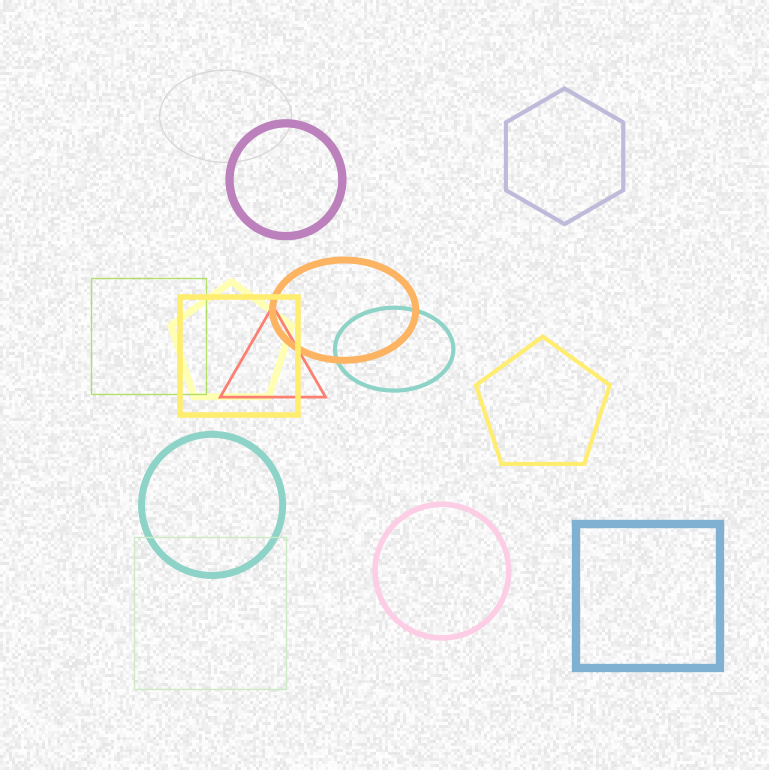[{"shape": "circle", "thickness": 2.5, "radius": 0.46, "center": [0.275, 0.344]}, {"shape": "oval", "thickness": 1.5, "radius": 0.38, "center": [0.512, 0.547]}, {"shape": "pentagon", "thickness": 2.5, "radius": 0.41, "center": [0.301, 0.552]}, {"shape": "hexagon", "thickness": 1.5, "radius": 0.44, "center": [0.733, 0.797]}, {"shape": "triangle", "thickness": 1, "radius": 0.4, "center": [0.354, 0.524]}, {"shape": "square", "thickness": 3, "radius": 0.47, "center": [0.842, 0.226]}, {"shape": "oval", "thickness": 2.5, "radius": 0.47, "center": [0.447, 0.597]}, {"shape": "square", "thickness": 0.5, "radius": 0.37, "center": [0.193, 0.564]}, {"shape": "circle", "thickness": 2, "radius": 0.43, "center": [0.574, 0.258]}, {"shape": "oval", "thickness": 0.5, "radius": 0.43, "center": [0.293, 0.849]}, {"shape": "circle", "thickness": 3, "radius": 0.37, "center": [0.371, 0.767]}, {"shape": "square", "thickness": 0.5, "radius": 0.49, "center": [0.272, 0.204]}, {"shape": "pentagon", "thickness": 1.5, "radius": 0.46, "center": [0.705, 0.471]}, {"shape": "square", "thickness": 2, "radius": 0.38, "center": [0.311, 0.537]}]